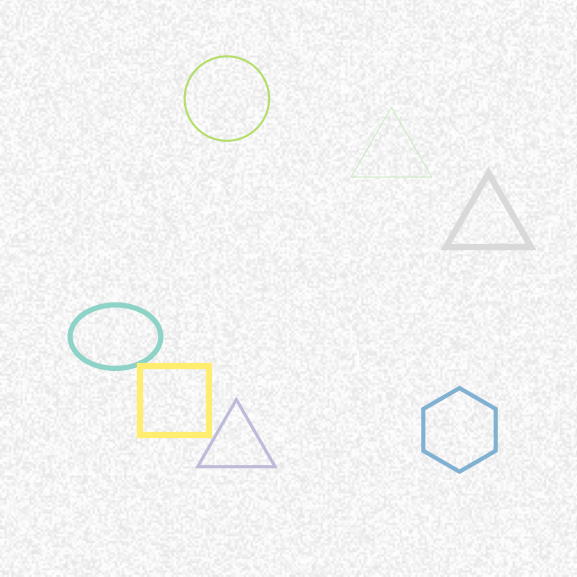[{"shape": "oval", "thickness": 2.5, "radius": 0.39, "center": [0.2, 0.416]}, {"shape": "triangle", "thickness": 1.5, "radius": 0.39, "center": [0.409, 0.23]}, {"shape": "hexagon", "thickness": 2, "radius": 0.36, "center": [0.796, 0.255]}, {"shape": "circle", "thickness": 1, "radius": 0.37, "center": [0.393, 0.828]}, {"shape": "triangle", "thickness": 3, "radius": 0.43, "center": [0.846, 0.614]}, {"shape": "triangle", "thickness": 0.5, "radius": 0.4, "center": [0.678, 0.733]}, {"shape": "square", "thickness": 3, "radius": 0.3, "center": [0.303, 0.306]}]